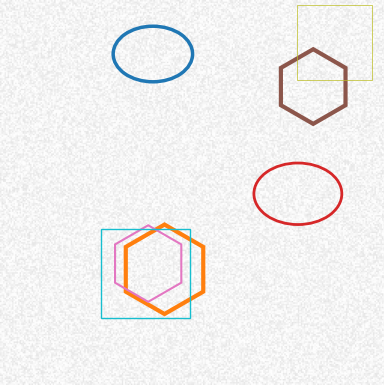[{"shape": "oval", "thickness": 2.5, "radius": 0.52, "center": [0.397, 0.86]}, {"shape": "hexagon", "thickness": 3, "radius": 0.58, "center": [0.427, 0.301]}, {"shape": "oval", "thickness": 2, "radius": 0.57, "center": [0.774, 0.497]}, {"shape": "hexagon", "thickness": 3, "radius": 0.48, "center": [0.814, 0.775]}, {"shape": "hexagon", "thickness": 1.5, "radius": 0.5, "center": [0.385, 0.315]}, {"shape": "square", "thickness": 0.5, "radius": 0.49, "center": [0.869, 0.89]}, {"shape": "square", "thickness": 1, "radius": 0.58, "center": [0.378, 0.289]}]